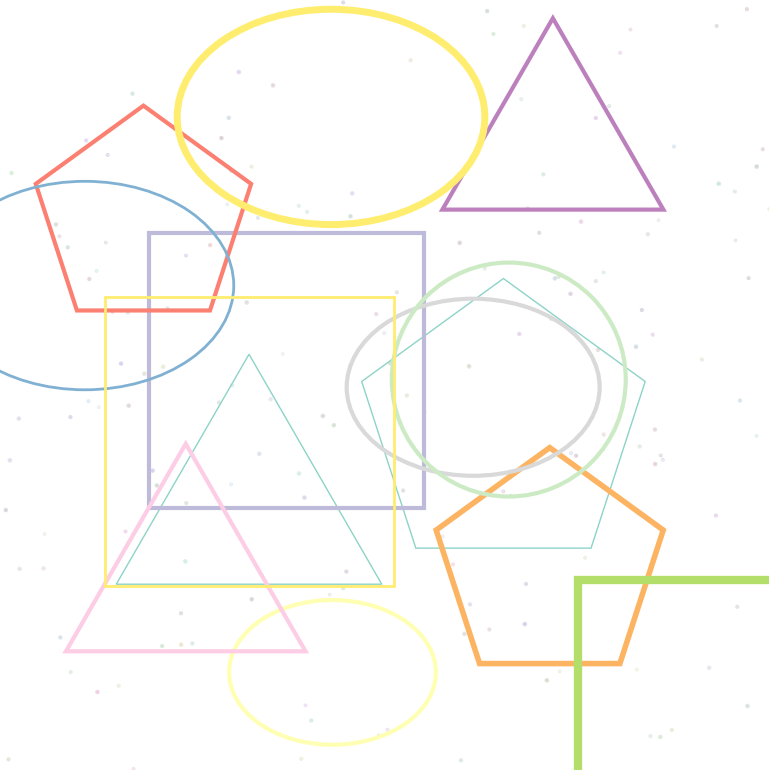[{"shape": "triangle", "thickness": 0.5, "radius": 1.0, "center": [0.323, 0.341]}, {"shape": "pentagon", "thickness": 0.5, "radius": 0.97, "center": [0.654, 0.445]}, {"shape": "oval", "thickness": 1.5, "radius": 0.67, "center": [0.432, 0.127]}, {"shape": "square", "thickness": 1.5, "radius": 0.89, "center": [0.372, 0.519]}, {"shape": "pentagon", "thickness": 1.5, "radius": 0.74, "center": [0.186, 0.716]}, {"shape": "oval", "thickness": 1, "radius": 0.97, "center": [0.11, 0.629]}, {"shape": "pentagon", "thickness": 2, "radius": 0.78, "center": [0.714, 0.264]}, {"shape": "square", "thickness": 3, "radius": 0.71, "center": [0.893, 0.105]}, {"shape": "triangle", "thickness": 1.5, "radius": 0.9, "center": [0.241, 0.244]}, {"shape": "oval", "thickness": 1.5, "radius": 0.82, "center": [0.614, 0.497]}, {"shape": "triangle", "thickness": 1.5, "radius": 0.83, "center": [0.718, 0.811]}, {"shape": "circle", "thickness": 1.5, "radius": 0.76, "center": [0.661, 0.507]}, {"shape": "square", "thickness": 1, "radius": 0.94, "center": [0.324, 0.427]}, {"shape": "oval", "thickness": 2.5, "radius": 1.0, "center": [0.43, 0.848]}]